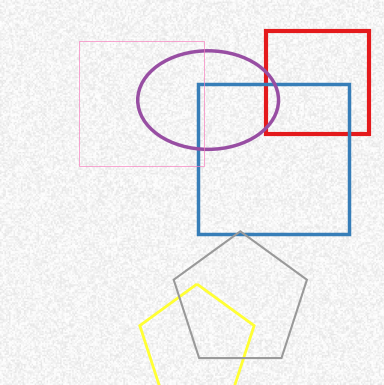[{"shape": "square", "thickness": 3, "radius": 0.67, "center": [0.825, 0.786]}, {"shape": "square", "thickness": 2.5, "radius": 0.98, "center": [0.71, 0.587]}, {"shape": "oval", "thickness": 2.5, "radius": 0.91, "center": [0.541, 0.74]}, {"shape": "pentagon", "thickness": 2, "radius": 0.78, "center": [0.512, 0.106]}, {"shape": "square", "thickness": 0.5, "radius": 0.81, "center": [0.367, 0.73]}, {"shape": "pentagon", "thickness": 1.5, "radius": 0.91, "center": [0.624, 0.217]}]